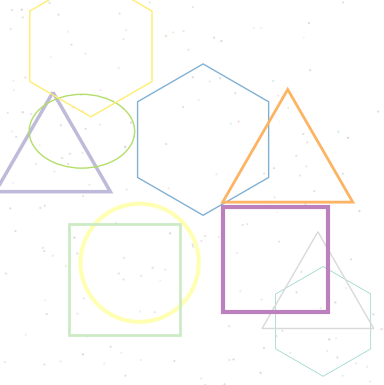[{"shape": "hexagon", "thickness": 0.5, "radius": 0.71, "center": [0.839, 0.165]}, {"shape": "circle", "thickness": 3, "radius": 0.77, "center": [0.363, 0.317]}, {"shape": "triangle", "thickness": 2.5, "radius": 0.86, "center": [0.137, 0.588]}, {"shape": "hexagon", "thickness": 1, "radius": 0.98, "center": [0.528, 0.637]}, {"shape": "triangle", "thickness": 2, "radius": 0.98, "center": [0.747, 0.573]}, {"shape": "oval", "thickness": 1, "radius": 0.68, "center": [0.213, 0.659]}, {"shape": "triangle", "thickness": 1, "radius": 0.84, "center": [0.826, 0.231]}, {"shape": "square", "thickness": 3, "radius": 0.68, "center": [0.715, 0.326]}, {"shape": "square", "thickness": 2, "radius": 0.72, "center": [0.323, 0.274]}, {"shape": "hexagon", "thickness": 1, "radius": 0.92, "center": [0.236, 0.88]}]